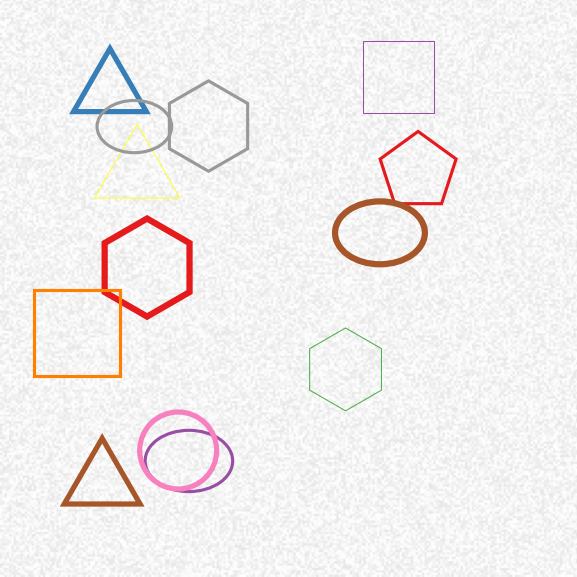[{"shape": "hexagon", "thickness": 3, "radius": 0.42, "center": [0.255, 0.536]}, {"shape": "pentagon", "thickness": 1.5, "radius": 0.35, "center": [0.724, 0.702]}, {"shape": "triangle", "thickness": 2.5, "radius": 0.36, "center": [0.19, 0.842]}, {"shape": "hexagon", "thickness": 0.5, "radius": 0.36, "center": [0.598, 0.359]}, {"shape": "square", "thickness": 0.5, "radius": 0.31, "center": [0.69, 0.866]}, {"shape": "oval", "thickness": 1.5, "radius": 0.38, "center": [0.327, 0.201]}, {"shape": "square", "thickness": 1.5, "radius": 0.37, "center": [0.134, 0.423]}, {"shape": "triangle", "thickness": 0.5, "radius": 0.43, "center": [0.238, 0.699]}, {"shape": "oval", "thickness": 3, "radius": 0.39, "center": [0.658, 0.596]}, {"shape": "triangle", "thickness": 2.5, "radius": 0.38, "center": [0.177, 0.164]}, {"shape": "circle", "thickness": 2.5, "radius": 0.33, "center": [0.309, 0.219]}, {"shape": "hexagon", "thickness": 1.5, "radius": 0.39, "center": [0.361, 0.781]}, {"shape": "oval", "thickness": 1.5, "radius": 0.32, "center": [0.233, 0.78]}]